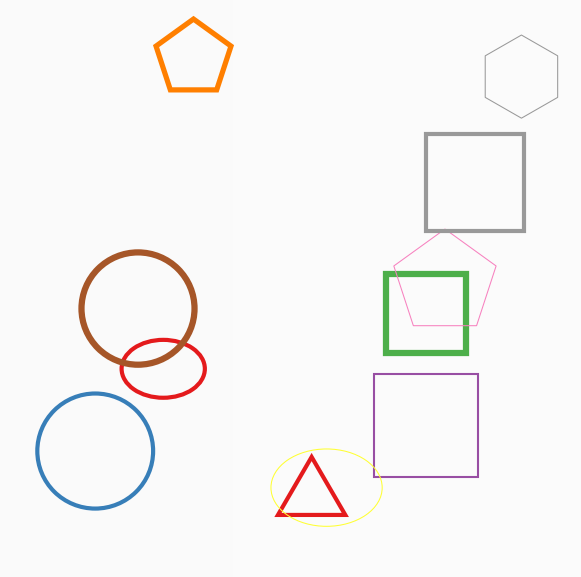[{"shape": "triangle", "thickness": 2, "radius": 0.33, "center": [0.536, 0.141]}, {"shape": "oval", "thickness": 2, "radius": 0.36, "center": [0.281, 0.36]}, {"shape": "circle", "thickness": 2, "radius": 0.5, "center": [0.164, 0.218]}, {"shape": "square", "thickness": 3, "radius": 0.34, "center": [0.733, 0.456]}, {"shape": "square", "thickness": 1, "radius": 0.45, "center": [0.733, 0.262]}, {"shape": "pentagon", "thickness": 2.5, "radius": 0.34, "center": [0.333, 0.898]}, {"shape": "oval", "thickness": 0.5, "radius": 0.48, "center": [0.562, 0.155]}, {"shape": "circle", "thickness": 3, "radius": 0.49, "center": [0.237, 0.465]}, {"shape": "pentagon", "thickness": 0.5, "radius": 0.46, "center": [0.766, 0.51]}, {"shape": "hexagon", "thickness": 0.5, "radius": 0.36, "center": [0.897, 0.866]}, {"shape": "square", "thickness": 2, "radius": 0.42, "center": [0.817, 0.683]}]